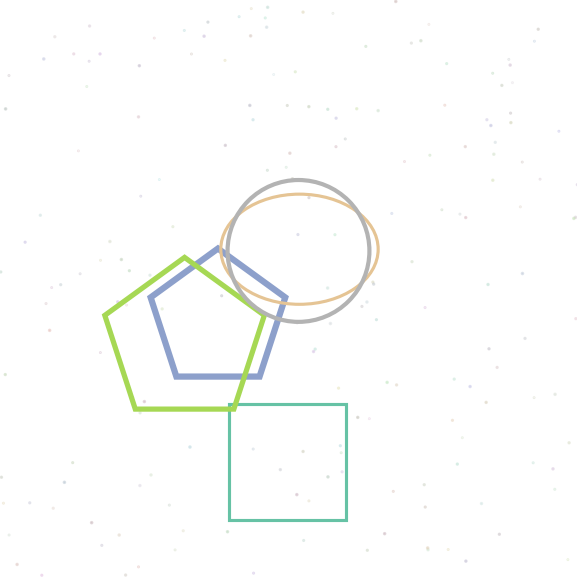[{"shape": "square", "thickness": 1.5, "radius": 0.5, "center": [0.498, 0.199]}, {"shape": "pentagon", "thickness": 3, "radius": 0.61, "center": [0.377, 0.446]}, {"shape": "pentagon", "thickness": 2.5, "radius": 0.73, "center": [0.32, 0.408]}, {"shape": "oval", "thickness": 1.5, "radius": 0.68, "center": [0.519, 0.568]}, {"shape": "circle", "thickness": 2, "radius": 0.61, "center": [0.517, 0.565]}]